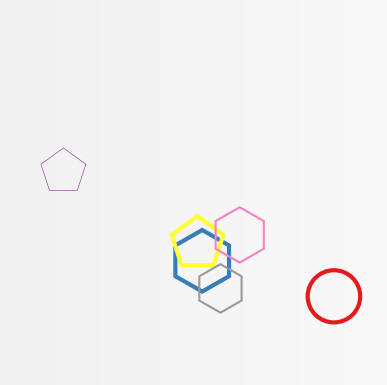[{"shape": "circle", "thickness": 3, "radius": 0.34, "center": [0.862, 0.23]}, {"shape": "hexagon", "thickness": 3, "radius": 0.4, "center": [0.522, 0.323]}, {"shape": "pentagon", "thickness": 0.5, "radius": 0.3, "center": [0.164, 0.555]}, {"shape": "pentagon", "thickness": 3, "radius": 0.35, "center": [0.51, 0.368]}, {"shape": "hexagon", "thickness": 1.5, "radius": 0.36, "center": [0.619, 0.39]}, {"shape": "hexagon", "thickness": 1.5, "radius": 0.31, "center": [0.569, 0.251]}]